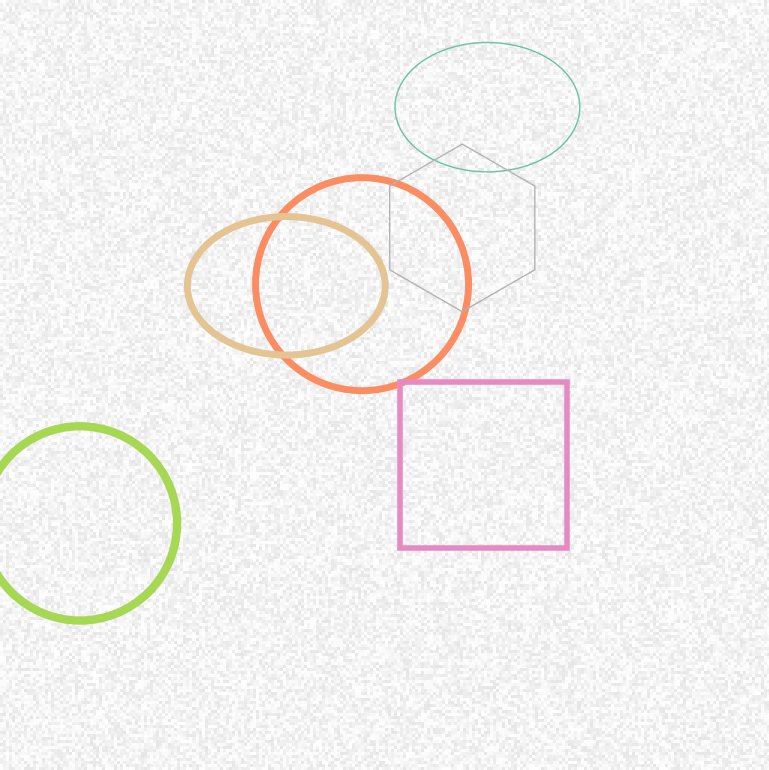[{"shape": "oval", "thickness": 0.5, "radius": 0.6, "center": [0.633, 0.861]}, {"shape": "circle", "thickness": 2.5, "radius": 0.69, "center": [0.47, 0.631]}, {"shape": "square", "thickness": 2, "radius": 0.54, "center": [0.628, 0.396]}, {"shape": "circle", "thickness": 3, "radius": 0.63, "center": [0.104, 0.32]}, {"shape": "oval", "thickness": 2.5, "radius": 0.64, "center": [0.372, 0.629]}, {"shape": "hexagon", "thickness": 0.5, "radius": 0.54, "center": [0.6, 0.704]}]